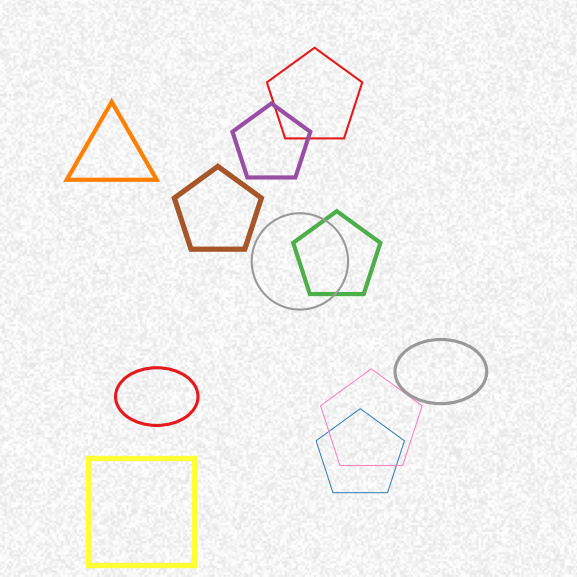[{"shape": "oval", "thickness": 1.5, "radius": 0.36, "center": [0.271, 0.312]}, {"shape": "pentagon", "thickness": 1, "radius": 0.43, "center": [0.545, 0.83]}, {"shape": "pentagon", "thickness": 0.5, "radius": 0.4, "center": [0.624, 0.211]}, {"shape": "pentagon", "thickness": 2, "radius": 0.4, "center": [0.583, 0.554]}, {"shape": "pentagon", "thickness": 2, "radius": 0.35, "center": [0.47, 0.749]}, {"shape": "triangle", "thickness": 2, "radius": 0.45, "center": [0.193, 0.733]}, {"shape": "square", "thickness": 2.5, "radius": 0.46, "center": [0.244, 0.113]}, {"shape": "pentagon", "thickness": 2.5, "radius": 0.4, "center": [0.377, 0.632]}, {"shape": "pentagon", "thickness": 0.5, "radius": 0.46, "center": [0.643, 0.268]}, {"shape": "oval", "thickness": 1.5, "radius": 0.4, "center": [0.763, 0.356]}, {"shape": "circle", "thickness": 1, "radius": 0.42, "center": [0.519, 0.547]}]